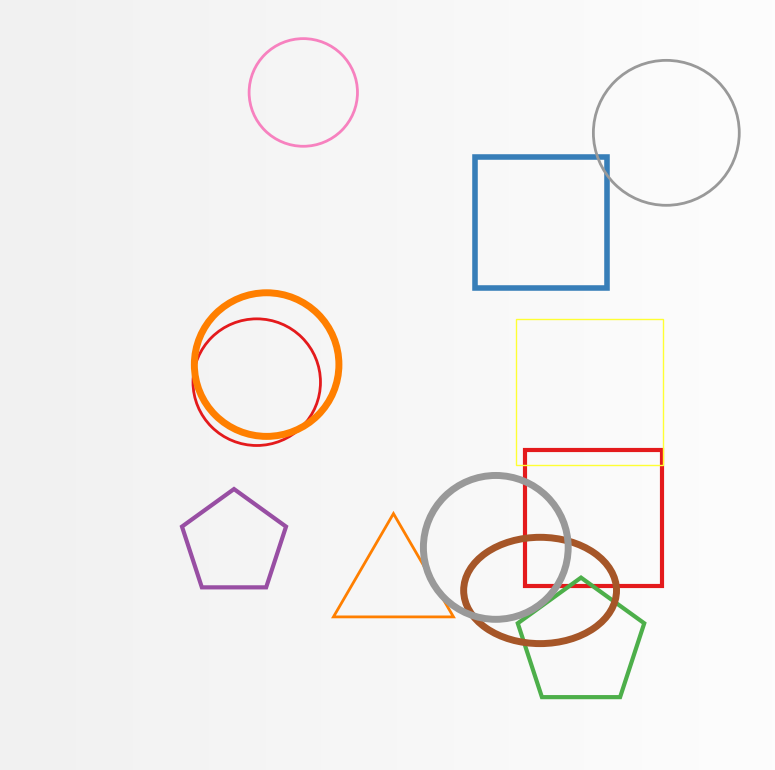[{"shape": "circle", "thickness": 1, "radius": 0.41, "center": [0.331, 0.504]}, {"shape": "square", "thickness": 1.5, "radius": 0.44, "center": [0.766, 0.327]}, {"shape": "square", "thickness": 2, "radius": 0.42, "center": [0.698, 0.711]}, {"shape": "pentagon", "thickness": 1.5, "radius": 0.43, "center": [0.75, 0.164]}, {"shape": "pentagon", "thickness": 1.5, "radius": 0.35, "center": [0.302, 0.294]}, {"shape": "triangle", "thickness": 1, "radius": 0.45, "center": [0.508, 0.244]}, {"shape": "circle", "thickness": 2.5, "radius": 0.47, "center": [0.344, 0.527]}, {"shape": "square", "thickness": 0.5, "radius": 0.47, "center": [0.761, 0.491]}, {"shape": "oval", "thickness": 2.5, "radius": 0.49, "center": [0.697, 0.233]}, {"shape": "circle", "thickness": 1, "radius": 0.35, "center": [0.391, 0.88]}, {"shape": "circle", "thickness": 2.5, "radius": 0.47, "center": [0.64, 0.289]}, {"shape": "circle", "thickness": 1, "radius": 0.47, "center": [0.86, 0.827]}]